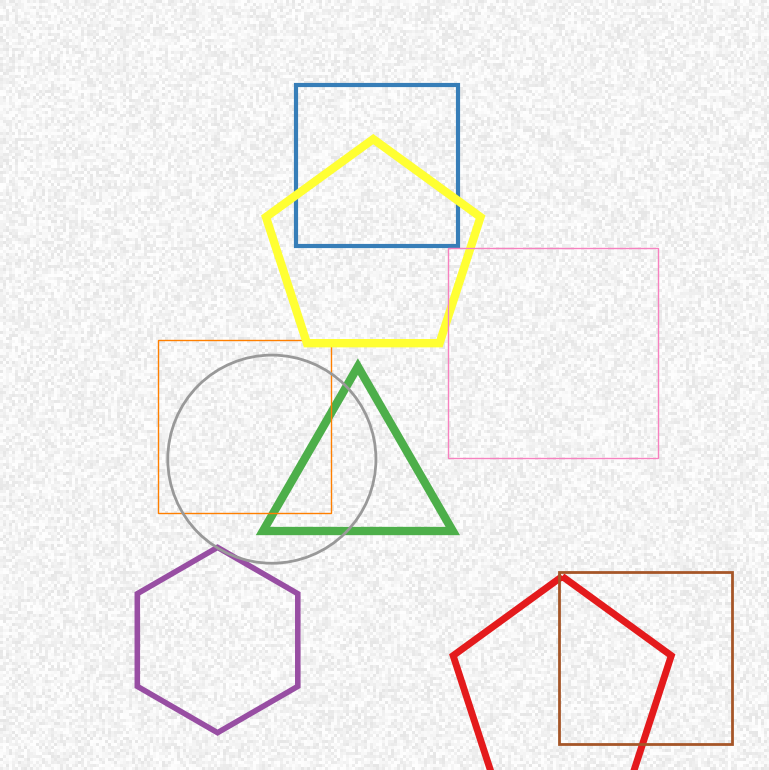[{"shape": "pentagon", "thickness": 2.5, "radius": 0.74, "center": [0.73, 0.103]}, {"shape": "square", "thickness": 1.5, "radius": 0.52, "center": [0.49, 0.785]}, {"shape": "triangle", "thickness": 3, "radius": 0.71, "center": [0.465, 0.382]}, {"shape": "hexagon", "thickness": 2, "radius": 0.6, "center": [0.283, 0.169]}, {"shape": "square", "thickness": 0.5, "radius": 0.56, "center": [0.317, 0.446]}, {"shape": "pentagon", "thickness": 3, "radius": 0.73, "center": [0.485, 0.673]}, {"shape": "square", "thickness": 1, "radius": 0.56, "center": [0.838, 0.145]}, {"shape": "square", "thickness": 0.5, "radius": 0.68, "center": [0.718, 0.542]}, {"shape": "circle", "thickness": 1, "radius": 0.68, "center": [0.353, 0.404]}]